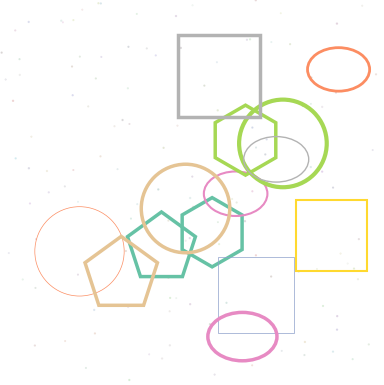[{"shape": "hexagon", "thickness": 2.5, "radius": 0.45, "center": [0.551, 0.397]}, {"shape": "pentagon", "thickness": 2.5, "radius": 0.46, "center": [0.419, 0.357]}, {"shape": "circle", "thickness": 0.5, "radius": 0.58, "center": [0.206, 0.347]}, {"shape": "oval", "thickness": 2, "radius": 0.4, "center": [0.879, 0.82]}, {"shape": "square", "thickness": 0.5, "radius": 0.49, "center": [0.665, 0.233]}, {"shape": "oval", "thickness": 2.5, "radius": 0.45, "center": [0.63, 0.126]}, {"shape": "oval", "thickness": 1.5, "radius": 0.41, "center": [0.612, 0.497]}, {"shape": "hexagon", "thickness": 2.5, "radius": 0.45, "center": [0.638, 0.636]}, {"shape": "circle", "thickness": 3, "radius": 0.57, "center": [0.735, 0.627]}, {"shape": "square", "thickness": 1.5, "radius": 0.46, "center": [0.862, 0.389]}, {"shape": "circle", "thickness": 2.5, "radius": 0.57, "center": [0.482, 0.458]}, {"shape": "pentagon", "thickness": 2.5, "radius": 0.49, "center": [0.315, 0.287]}, {"shape": "oval", "thickness": 1, "radius": 0.42, "center": [0.717, 0.586]}, {"shape": "square", "thickness": 2.5, "radius": 0.53, "center": [0.568, 0.804]}]